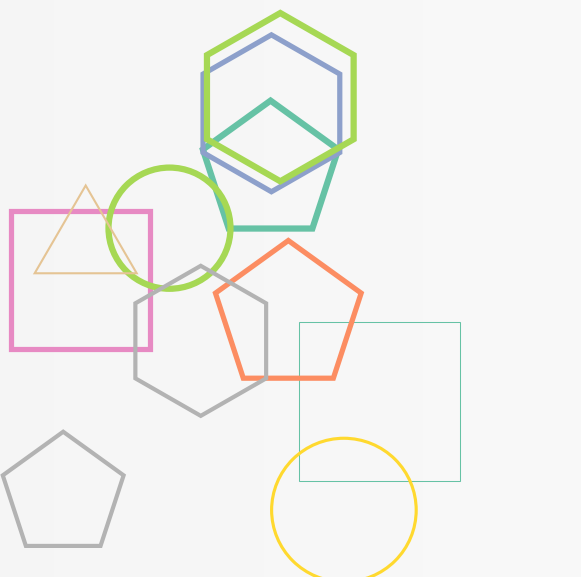[{"shape": "pentagon", "thickness": 3, "radius": 0.61, "center": [0.465, 0.702]}, {"shape": "square", "thickness": 0.5, "radius": 0.69, "center": [0.653, 0.304]}, {"shape": "pentagon", "thickness": 2.5, "radius": 0.66, "center": [0.496, 0.451]}, {"shape": "hexagon", "thickness": 2.5, "radius": 0.68, "center": [0.467, 0.803]}, {"shape": "square", "thickness": 2.5, "radius": 0.6, "center": [0.139, 0.515]}, {"shape": "circle", "thickness": 3, "radius": 0.52, "center": [0.292, 0.604]}, {"shape": "hexagon", "thickness": 3, "radius": 0.73, "center": [0.482, 0.831]}, {"shape": "circle", "thickness": 1.5, "radius": 0.62, "center": [0.592, 0.116]}, {"shape": "triangle", "thickness": 1, "radius": 0.51, "center": [0.147, 0.577]}, {"shape": "pentagon", "thickness": 2, "radius": 0.55, "center": [0.109, 0.142]}, {"shape": "hexagon", "thickness": 2, "radius": 0.65, "center": [0.345, 0.409]}]